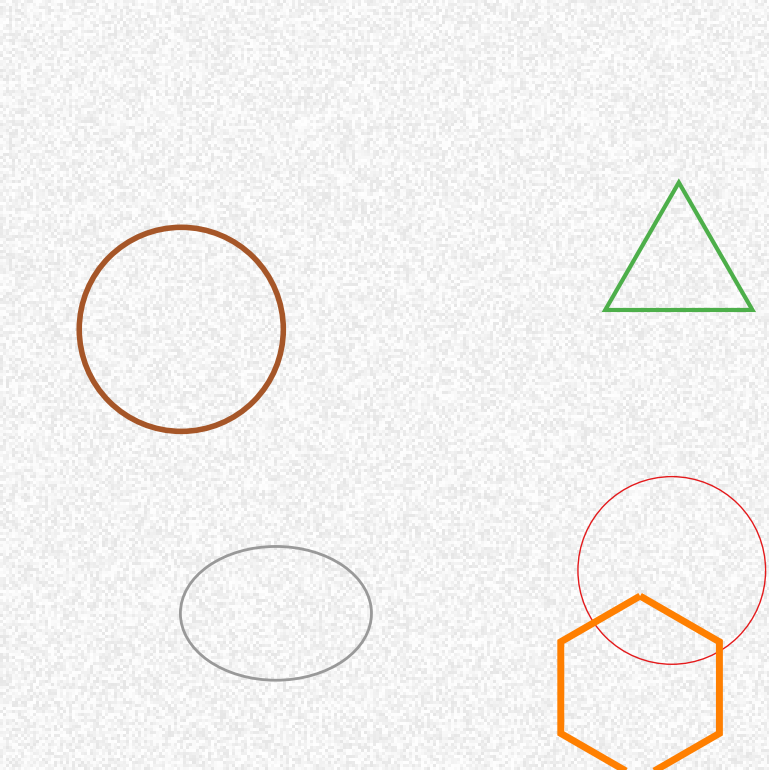[{"shape": "circle", "thickness": 0.5, "radius": 0.61, "center": [0.872, 0.259]}, {"shape": "triangle", "thickness": 1.5, "radius": 0.55, "center": [0.882, 0.653]}, {"shape": "hexagon", "thickness": 2.5, "radius": 0.59, "center": [0.831, 0.107]}, {"shape": "circle", "thickness": 2, "radius": 0.66, "center": [0.235, 0.572]}, {"shape": "oval", "thickness": 1, "radius": 0.62, "center": [0.358, 0.203]}]